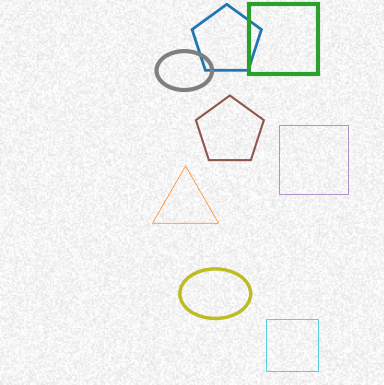[{"shape": "pentagon", "thickness": 2, "radius": 0.47, "center": [0.589, 0.894]}, {"shape": "triangle", "thickness": 0.5, "radius": 0.5, "center": [0.482, 0.47]}, {"shape": "square", "thickness": 3, "radius": 0.45, "center": [0.736, 0.898]}, {"shape": "square", "thickness": 0.5, "radius": 0.45, "center": [0.814, 0.585]}, {"shape": "pentagon", "thickness": 1.5, "radius": 0.46, "center": [0.597, 0.659]}, {"shape": "oval", "thickness": 3, "radius": 0.36, "center": [0.479, 0.817]}, {"shape": "oval", "thickness": 2.5, "radius": 0.46, "center": [0.559, 0.237]}, {"shape": "square", "thickness": 0.5, "radius": 0.34, "center": [0.758, 0.104]}]